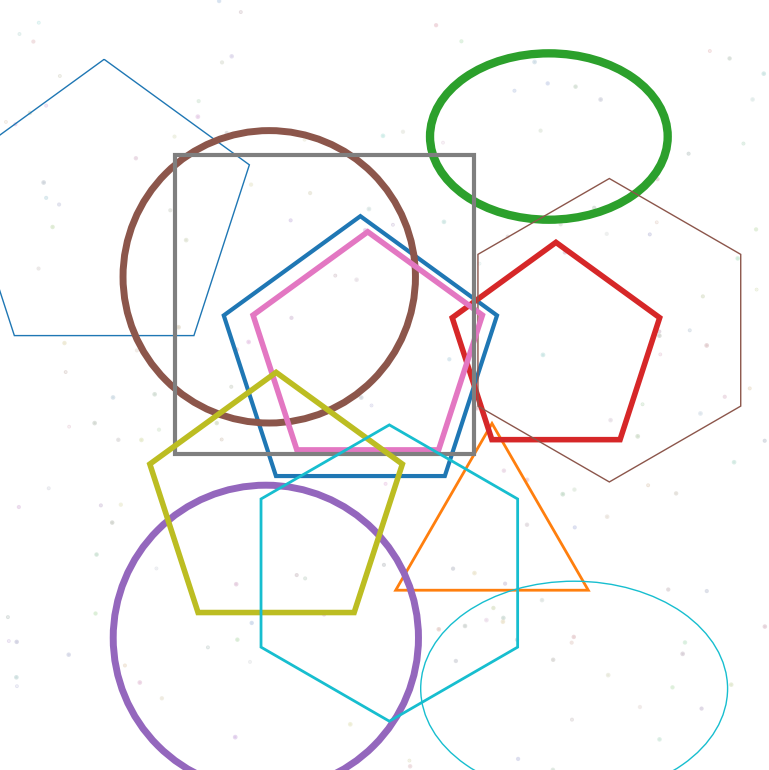[{"shape": "pentagon", "thickness": 0.5, "radius": 0.99, "center": [0.135, 0.725]}, {"shape": "pentagon", "thickness": 1.5, "radius": 0.93, "center": [0.468, 0.533]}, {"shape": "triangle", "thickness": 1, "radius": 0.72, "center": [0.639, 0.306]}, {"shape": "oval", "thickness": 3, "radius": 0.77, "center": [0.713, 0.823]}, {"shape": "pentagon", "thickness": 2, "radius": 0.71, "center": [0.722, 0.544]}, {"shape": "circle", "thickness": 2.5, "radius": 0.99, "center": [0.345, 0.172]}, {"shape": "circle", "thickness": 2.5, "radius": 0.95, "center": [0.35, 0.641]}, {"shape": "hexagon", "thickness": 0.5, "radius": 0.99, "center": [0.791, 0.571]}, {"shape": "pentagon", "thickness": 2, "radius": 0.78, "center": [0.478, 0.542]}, {"shape": "square", "thickness": 1.5, "radius": 0.97, "center": [0.421, 0.605]}, {"shape": "pentagon", "thickness": 2, "radius": 0.86, "center": [0.359, 0.344]}, {"shape": "hexagon", "thickness": 1, "radius": 0.96, "center": [0.506, 0.256]}, {"shape": "oval", "thickness": 0.5, "radius": 1.0, "center": [0.746, 0.106]}]